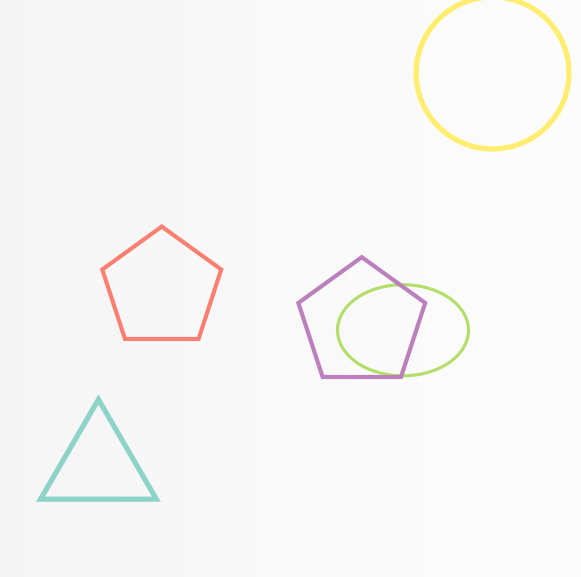[{"shape": "triangle", "thickness": 2.5, "radius": 0.58, "center": [0.169, 0.192]}, {"shape": "pentagon", "thickness": 2, "radius": 0.54, "center": [0.278, 0.499]}, {"shape": "oval", "thickness": 1.5, "radius": 0.56, "center": [0.693, 0.427]}, {"shape": "pentagon", "thickness": 2, "radius": 0.57, "center": [0.622, 0.439]}, {"shape": "circle", "thickness": 2.5, "radius": 0.66, "center": [0.847, 0.873]}]